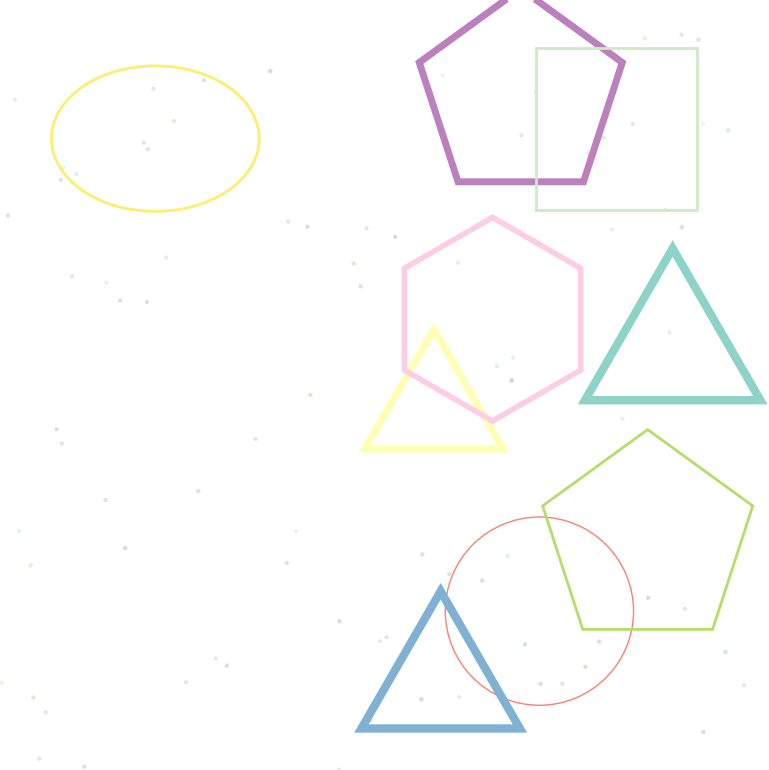[{"shape": "triangle", "thickness": 3, "radius": 0.66, "center": [0.874, 0.546]}, {"shape": "triangle", "thickness": 2.5, "radius": 0.52, "center": [0.563, 0.469]}, {"shape": "circle", "thickness": 0.5, "radius": 0.61, "center": [0.701, 0.206]}, {"shape": "triangle", "thickness": 3, "radius": 0.59, "center": [0.572, 0.113]}, {"shape": "pentagon", "thickness": 1, "radius": 0.72, "center": [0.841, 0.299]}, {"shape": "hexagon", "thickness": 2, "radius": 0.66, "center": [0.64, 0.585]}, {"shape": "pentagon", "thickness": 2.5, "radius": 0.69, "center": [0.676, 0.876]}, {"shape": "square", "thickness": 1, "radius": 0.52, "center": [0.801, 0.832]}, {"shape": "oval", "thickness": 1, "radius": 0.67, "center": [0.202, 0.82]}]